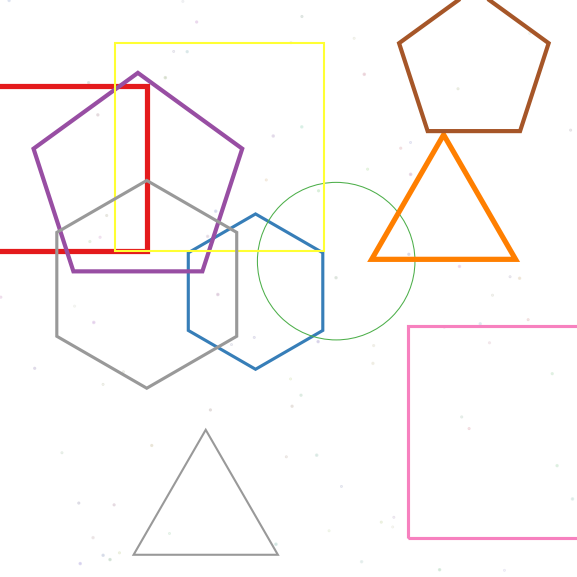[{"shape": "square", "thickness": 2.5, "radius": 0.71, "center": [0.111, 0.707]}, {"shape": "hexagon", "thickness": 1.5, "radius": 0.67, "center": [0.442, 0.494]}, {"shape": "circle", "thickness": 0.5, "radius": 0.68, "center": [0.582, 0.547]}, {"shape": "pentagon", "thickness": 2, "radius": 0.95, "center": [0.239, 0.683]}, {"shape": "triangle", "thickness": 2.5, "radius": 0.72, "center": [0.768, 0.622]}, {"shape": "square", "thickness": 1, "radius": 0.9, "center": [0.381, 0.744]}, {"shape": "pentagon", "thickness": 2, "radius": 0.68, "center": [0.821, 0.882]}, {"shape": "square", "thickness": 1.5, "radius": 0.92, "center": [0.891, 0.251]}, {"shape": "triangle", "thickness": 1, "radius": 0.72, "center": [0.356, 0.111]}, {"shape": "hexagon", "thickness": 1.5, "radius": 0.9, "center": [0.254, 0.507]}]